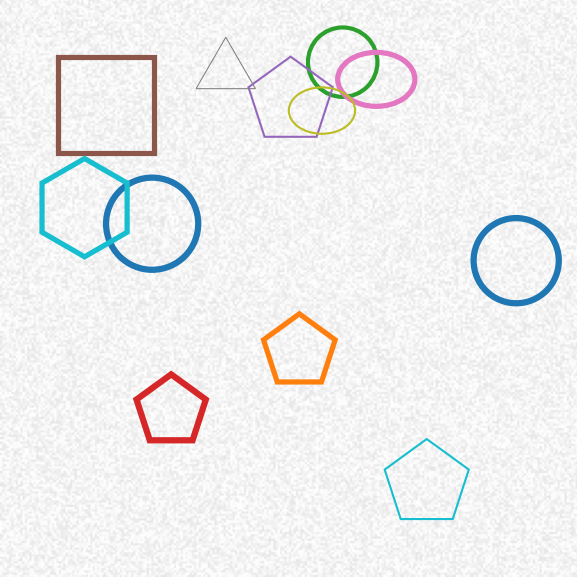[{"shape": "circle", "thickness": 3, "radius": 0.4, "center": [0.263, 0.612]}, {"shape": "circle", "thickness": 3, "radius": 0.37, "center": [0.894, 0.548]}, {"shape": "pentagon", "thickness": 2.5, "radius": 0.33, "center": [0.518, 0.39]}, {"shape": "circle", "thickness": 2, "radius": 0.3, "center": [0.593, 0.891]}, {"shape": "pentagon", "thickness": 3, "radius": 0.32, "center": [0.296, 0.288]}, {"shape": "pentagon", "thickness": 1, "radius": 0.38, "center": [0.503, 0.824]}, {"shape": "square", "thickness": 2.5, "radius": 0.41, "center": [0.184, 0.817]}, {"shape": "oval", "thickness": 2.5, "radius": 0.33, "center": [0.652, 0.862]}, {"shape": "triangle", "thickness": 0.5, "radius": 0.3, "center": [0.391, 0.875]}, {"shape": "oval", "thickness": 1, "radius": 0.29, "center": [0.558, 0.808]}, {"shape": "hexagon", "thickness": 2.5, "radius": 0.43, "center": [0.146, 0.64]}, {"shape": "pentagon", "thickness": 1, "radius": 0.38, "center": [0.739, 0.162]}]